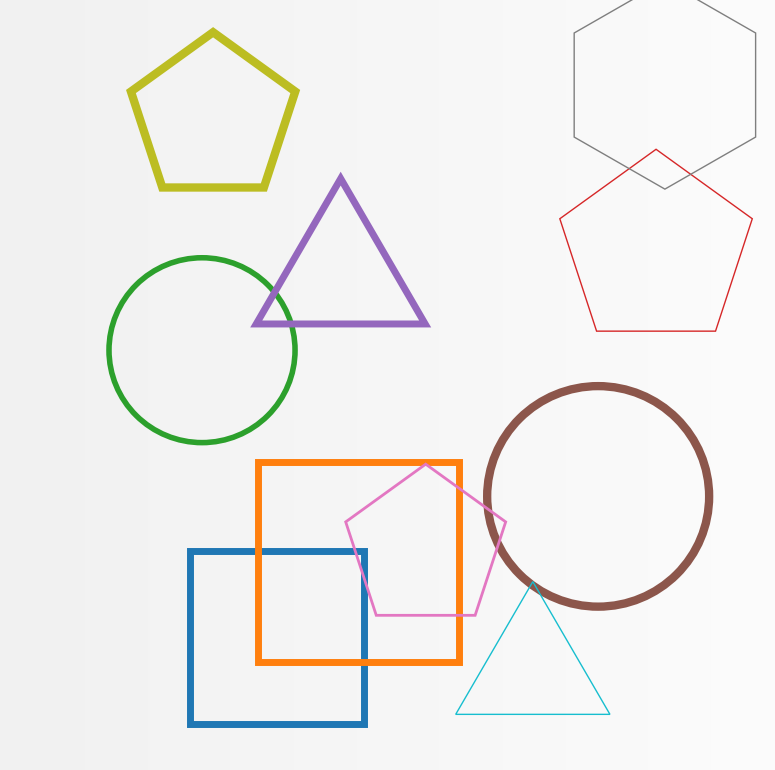[{"shape": "square", "thickness": 2.5, "radius": 0.56, "center": [0.358, 0.172]}, {"shape": "square", "thickness": 2.5, "radius": 0.65, "center": [0.462, 0.27]}, {"shape": "circle", "thickness": 2, "radius": 0.6, "center": [0.261, 0.545]}, {"shape": "pentagon", "thickness": 0.5, "radius": 0.65, "center": [0.847, 0.676]}, {"shape": "triangle", "thickness": 2.5, "radius": 0.63, "center": [0.44, 0.642]}, {"shape": "circle", "thickness": 3, "radius": 0.72, "center": [0.772, 0.355]}, {"shape": "pentagon", "thickness": 1, "radius": 0.54, "center": [0.549, 0.289]}, {"shape": "hexagon", "thickness": 0.5, "radius": 0.68, "center": [0.858, 0.89]}, {"shape": "pentagon", "thickness": 3, "radius": 0.56, "center": [0.275, 0.847]}, {"shape": "triangle", "thickness": 0.5, "radius": 0.57, "center": [0.688, 0.13]}]